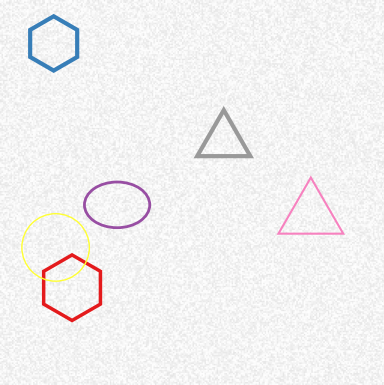[{"shape": "hexagon", "thickness": 2.5, "radius": 0.43, "center": [0.187, 0.253]}, {"shape": "hexagon", "thickness": 3, "radius": 0.35, "center": [0.139, 0.887]}, {"shape": "oval", "thickness": 2, "radius": 0.42, "center": [0.304, 0.468]}, {"shape": "circle", "thickness": 1, "radius": 0.44, "center": [0.144, 0.357]}, {"shape": "triangle", "thickness": 1.5, "radius": 0.49, "center": [0.807, 0.442]}, {"shape": "triangle", "thickness": 3, "radius": 0.4, "center": [0.581, 0.634]}]